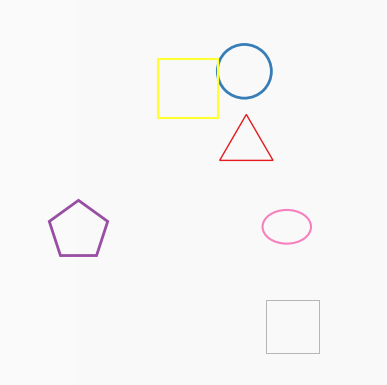[{"shape": "triangle", "thickness": 1, "radius": 0.4, "center": [0.636, 0.623]}, {"shape": "circle", "thickness": 2, "radius": 0.35, "center": [0.631, 0.815]}, {"shape": "pentagon", "thickness": 2, "radius": 0.4, "center": [0.203, 0.4]}, {"shape": "square", "thickness": 1.5, "radius": 0.38, "center": [0.485, 0.769]}, {"shape": "oval", "thickness": 1.5, "radius": 0.31, "center": [0.74, 0.411]}, {"shape": "square", "thickness": 0.5, "radius": 0.34, "center": [0.755, 0.152]}]